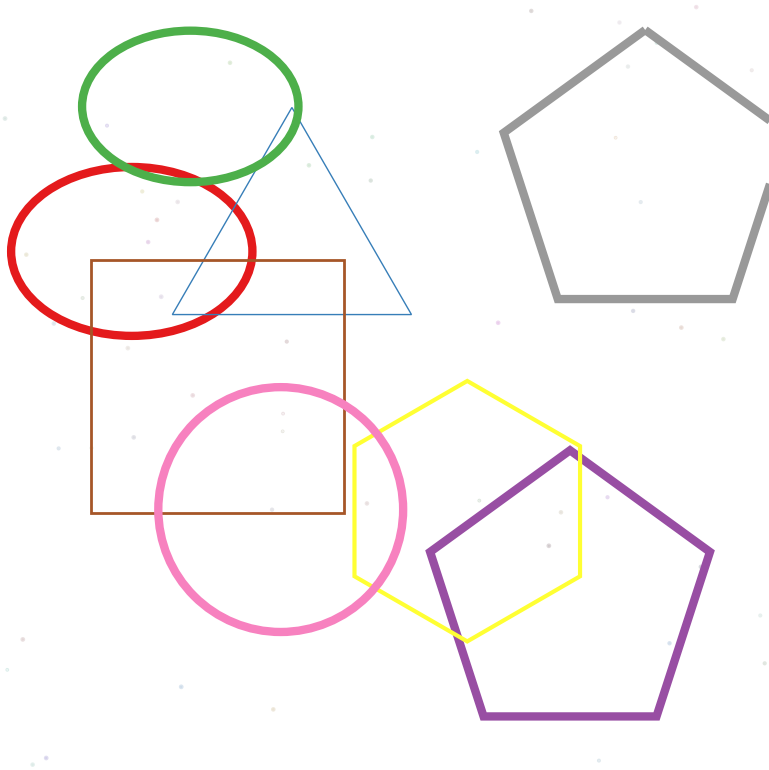[{"shape": "oval", "thickness": 3, "radius": 0.78, "center": [0.171, 0.673]}, {"shape": "triangle", "thickness": 0.5, "radius": 0.9, "center": [0.379, 0.681]}, {"shape": "oval", "thickness": 3, "radius": 0.7, "center": [0.247, 0.862]}, {"shape": "pentagon", "thickness": 3, "radius": 0.96, "center": [0.74, 0.224]}, {"shape": "hexagon", "thickness": 1.5, "radius": 0.85, "center": [0.607, 0.336]}, {"shape": "square", "thickness": 1, "radius": 0.82, "center": [0.282, 0.498]}, {"shape": "circle", "thickness": 3, "radius": 0.79, "center": [0.365, 0.338]}, {"shape": "pentagon", "thickness": 3, "radius": 0.97, "center": [0.838, 0.768]}]